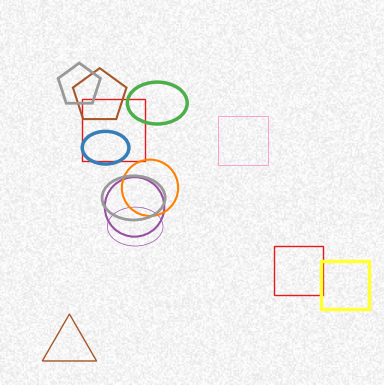[{"shape": "square", "thickness": 1, "radius": 0.41, "center": [0.295, 0.662]}, {"shape": "square", "thickness": 1, "radius": 0.32, "center": [0.776, 0.298]}, {"shape": "oval", "thickness": 2.5, "radius": 0.3, "center": [0.274, 0.616]}, {"shape": "oval", "thickness": 2.5, "radius": 0.39, "center": [0.409, 0.732]}, {"shape": "oval", "thickness": 0.5, "radius": 0.36, "center": [0.351, 0.412]}, {"shape": "circle", "thickness": 1.5, "radius": 0.39, "center": [0.349, 0.463]}, {"shape": "circle", "thickness": 1.5, "radius": 0.37, "center": [0.39, 0.512]}, {"shape": "square", "thickness": 2.5, "radius": 0.32, "center": [0.896, 0.259]}, {"shape": "triangle", "thickness": 1, "radius": 0.41, "center": [0.18, 0.103]}, {"shape": "pentagon", "thickness": 1.5, "radius": 0.37, "center": [0.259, 0.75]}, {"shape": "square", "thickness": 0.5, "radius": 0.32, "center": [0.631, 0.634]}, {"shape": "pentagon", "thickness": 2, "radius": 0.29, "center": [0.206, 0.779]}, {"shape": "oval", "thickness": 2, "radius": 0.41, "center": [0.347, 0.486]}]